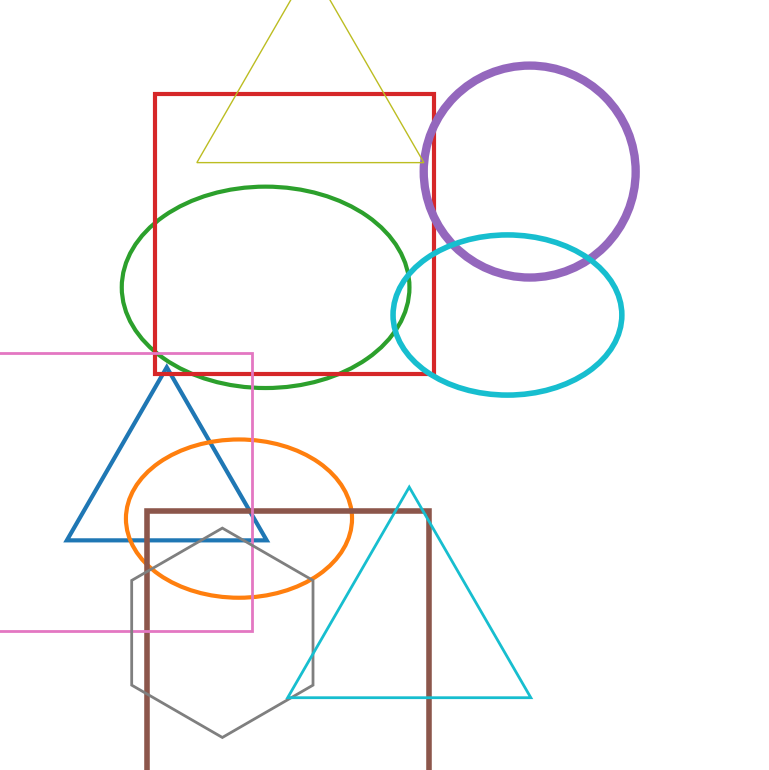[{"shape": "triangle", "thickness": 1.5, "radius": 0.75, "center": [0.217, 0.373]}, {"shape": "oval", "thickness": 1.5, "radius": 0.73, "center": [0.31, 0.326]}, {"shape": "oval", "thickness": 1.5, "radius": 0.93, "center": [0.345, 0.627]}, {"shape": "square", "thickness": 1.5, "radius": 0.91, "center": [0.383, 0.696]}, {"shape": "circle", "thickness": 3, "radius": 0.69, "center": [0.688, 0.777]}, {"shape": "square", "thickness": 2, "radius": 0.92, "center": [0.374, 0.152]}, {"shape": "square", "thickness": 1, "radius": 0.9, "center": [0.147, 0.361]}, {"shape": "hexagon", "thickness": 1, "radius": 0.68, "center": [0.289, 0.178]}, {"shape": "triangle", "thickness": 0.5, "radius": 0.85, "center": [0.403, 0.874]}, {"shape": "triangle", "thickness": 1, "radius": 0.91, "center": [0.531, 0.185]}, {"shape": "oval", "thickness": 2, "radius": 0.74, "center": [0.659, 0.591]}]